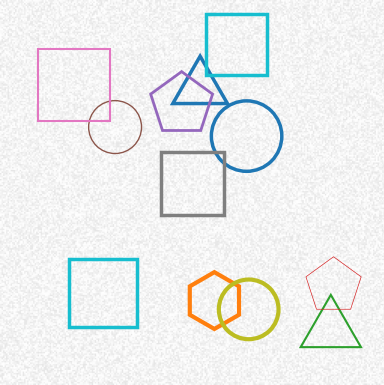[{"shape": "circle", "thickness": 2.5, "radius": 0.46, "center": [0.64, 0.647]}, {"shape": "triangle", "thickness": 2.5, "radius": 0.41, "center": [0.52, 0.772]}, {"shape": "hexagon", "thickness": 3, "radius": 0.37, "center": [0.557, 0.219]}, {"shape": "triangle", "thickness": 1.5, "radius": 0.45, "center": [0.859, 0.144]}, {"shape": "pentagon", "thickness": 0.5, "radius": 0.38, "center": [0.866, 0.258]}, {"shape": "pentagon", "thickness": 2, "radius": 0.42, "center": [0.472, 0.729]}, {"shape": "circle", "thickness": 1, "radius": 0.34, "center": [0.299, 0.67]}, {"shape": "square", "thickness": 1.5, "radius": 0.47, "center": [0.192, 0.78]}, {"shape": "square", "thickness": 2.5, "radius": 0.41, "center": [0.501, 0.524]}, {"shape": "circle", "thickness": 3, "radius": 0.39, "center": [0.646, 0.196]}, {"shape": "square", "thickness": 2.5, "radius": 0.44, "center": [0.267, 0.238]}, {"shape": "square", "thickness": 2.5, "radius": 0.39, "center": [0.614, 0.885]}]